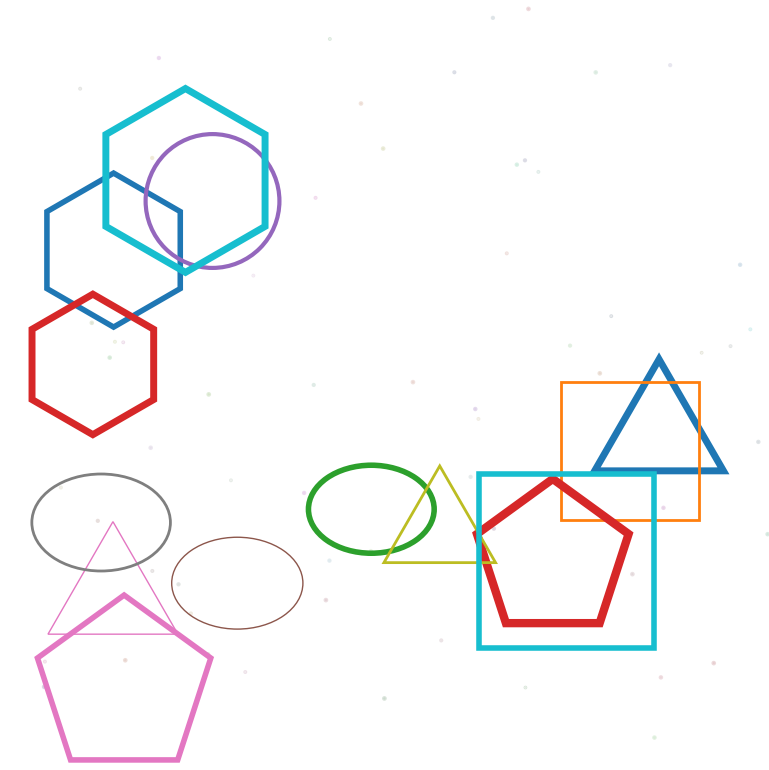[{"shape": "hexagon", "thickness": 2, "radius": 0.5, "center": [0.148, 0.675]}, {"shape": "triangle", "thickness": 2.5, "radius": 0.48, "center": [0.856, 0.437]}, {"shape": "square", "thickness": 1, "radius": 0.45, "center": [0.818, 0.414]}, {"shape": "oval", "thickness": 2, "radius": 0.41, "center": [0.482, 0.339]}, {"shape": "pentagon", "thickness": 3, "radius": 0.52, "center": [0.718, 0.274]}, {"shape": "hexagon", "thickness": 2.5, "radius": 0.46, "center": [0.121, 0.527]}, {"shape": "circle", "thickness": 1.5, "radius": 0.43, "center": [0.276, 0.739]}, {"shape": "oval", "thickness": 0.5, "radius": 0.43, "center": [0.308, 0.243]}, {"shape": "pentagon", "thickness": 2, "radius": 0.59, "center": [0.161, 0.109]}, {"shape": "triangle", "thickness": 0.5, "radius": 0.49, "center": [0.147, 0.225]}, {"shape": "oval", "thickness": 1, "radius": 0.45, "center": [0.131, 0.321]}, {"shape": "triangle", "thickness": 1, "radius": 0.42, "center": [0.571, 0.311]}, {"shape": "square", "thickness": 2, "radius": 0.57, "center": [0.736, 0.271]}, {"shape": "hexagon", "thickness": 2.5, "radius": 0.6, "center": [0.241, 0.766]}]